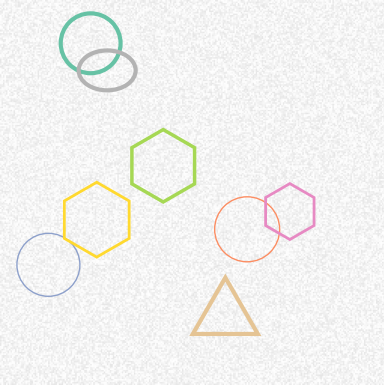[{"shape": "circle", "thickness": 3, "radius": 0.39, "center": [0.235, 0.888]}, {"shape": "circle", "thickness": 1, "radius": 0.42, "center": [0.642, 0.404]}, {"shape": "circle", "thickness": 1, "radius": 0.41, "center": [0.126, 0.312]}, {"shape": "hexagon", "thickness": 2, "radius": 0.36, "center": [0.753, 0.451]}, {"shape": "hexagon", "thickness": 2.5, "radius": 0.47, "center": [0.424, 0.569]}, {"shape": "hexagon", "thickness": 2, "radius": 0.49, "center": [0.251, 0.429]}, {"shape": "triangle", "thickness": 3, "radius": 0.49, "center": [0.585, 0.181]}, {"shape": "oval", "thickness": 3, "radius": 0.37, "center": [0.278, 0.817]}]